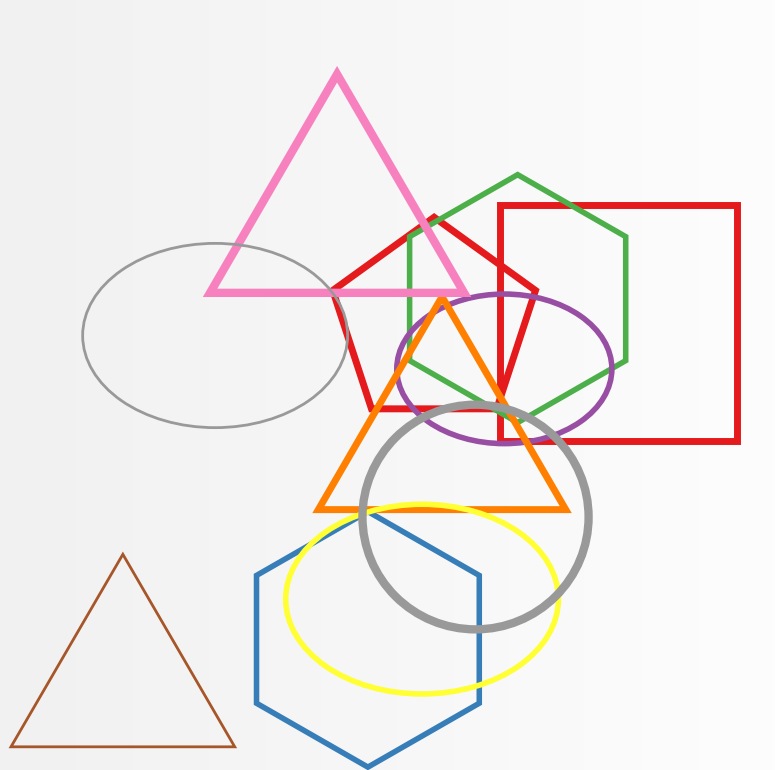[{"shape": "pentagon", "thickness": 2.5, "radius": 0.69, "center": [0.56, 0.58]}, {"shape": "square", "thickness": 2.5, "radius": 0.76, "center": [0.798, 0.581]}, {"shape": "hexagon", "thickness": 2, "radius": 0.83, "center": [0.475, 0.17]}, {"shape": "hexagon", "thickness": 2, "radius": 0.8, "center": [0.668, 0.612]}, {"shape": "oval", "thickness": 2, "radius": 0.69, "center": [0.651, 0.521]}, {"shape": "triangle", "thickness": 2.5, "radius": 0.92, "center": [0.57, 0.43]}, {"shape": "oval", "thickness": 2, "radius": 0.88, "center": [0.545, 0.222]}, {"shape": "triangle", "thickness": 1, "radius": 0.83, "center": [0.159, 0.113]}, {"shape": "triangle", "thickness": 3, "radius": 0.95, "center": [0.435, 0.714]}, {"shape": "circle", "thickness": 3, "radius": 0.73, "center": [0.614, 0.329]}, {"shape": "oval", "thickness": 1, "radius": 0.85, "center": [0.278, 0.564]}]